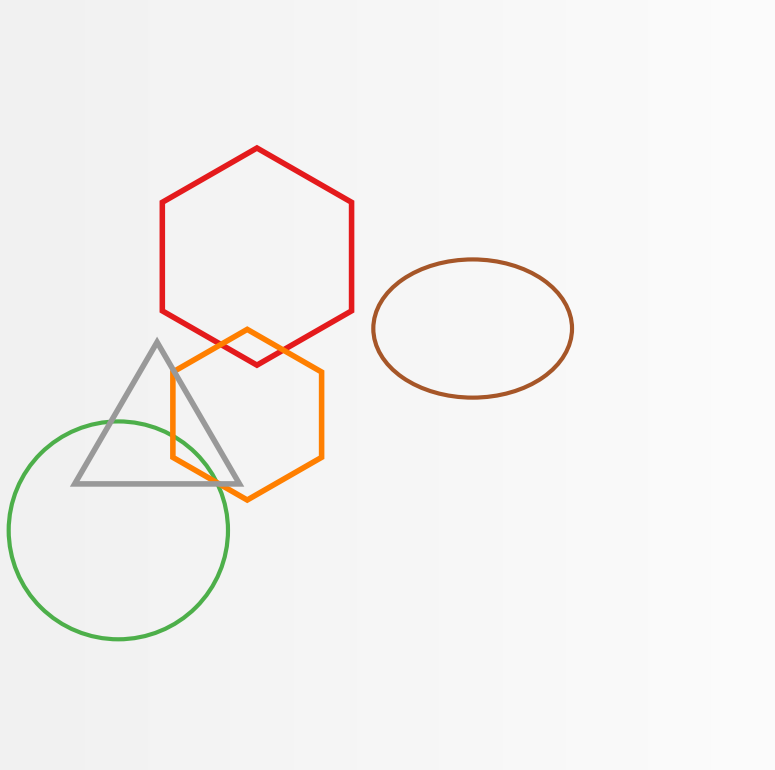[{"shape": "hexagon", "thickness": 2, "radius": 0.7, "center": [0.332, 0.667]}, {"shape": "circle", "thickness": 1.5, "radius": 0.71, "center": [0.153, 0.311]}, {"shape": "hexagon", "thickness": 2, "radius": 0.55, "center": [0.319, 0.461]}, {"shape": "oval", "thickness": 1.5, "radius": 0.64, "center": [0.61, 0.573]}, {"shape": "triangle", "thickness": 2, "radius": 0.61, "center": [0.203, 0.433]}]